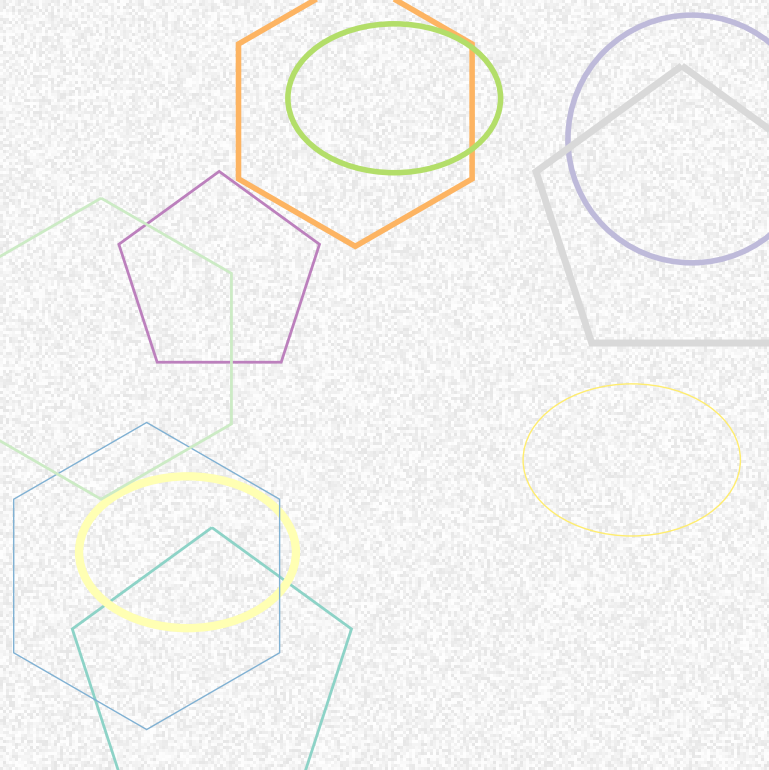[{"shape": "pentagon", "thickness": 1, "radius": 0.95, "center": [0.275, 0.124]}, {"shape": "oval", "thickness": 3, "radius": 0.7, "center": [0.244, 0.283]}, {"shape": "circle", "thickness": 2, "radius": 0.8, "center": [0.898, 0.82]}, {"shape": "hexagon", "thickness": 0.5, "radius": 1.0, "center": [0.19, 0.252]}, {"shape": "hexagon", "thickness": 2, "radius": 0.88, "center": [0.461, 0.855]}, {"shape": "oval", "thickness": 2, "radius": 0.69, "center": [0.512, 0.872]}, {"shape": "pentagon", "thickness": 2.5, "radius": 1.0, "center": [0.886, 0.716]}, {"shape": "pentagon", "thickness": 1, "radius": 0.68, "center": [0.285, 0.64]}, {"shape": "hexagon", "thickness": 1, "radius": 0.98, "center": [0.131, 0.547]}, {"shape": "oval", "thickness": 0.5, "radius": 0.71, "center": [0.82, 0.403]}]